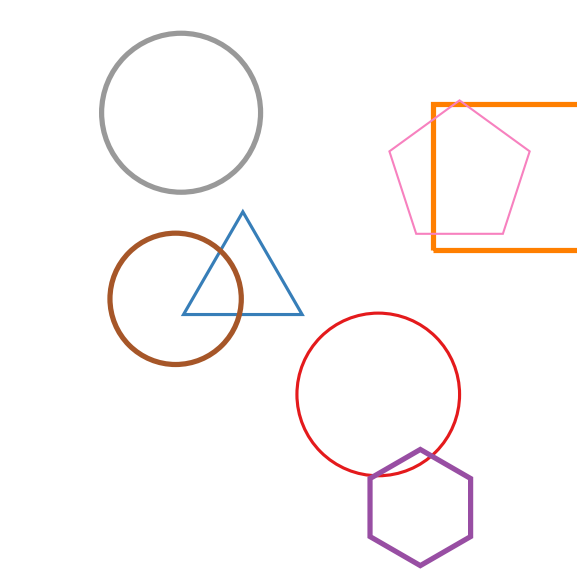[{"shape": "circle", "thickness": 1.5, "radius": 0.7, "center": [0.655, 0.316]}, {"shape": "triangle", "thickness": 1.5, "radius": 0.59, "center": [0.421, 0.514]}, {"shape": "hexagon", "thickness": 2.5, "radius": 0.5, "center": [0.728, 0.12]}, {"shape": "square", "thickness": 2.5, "radius": 0.63, "center": [0.876, 0.693]}, {"shape": "circle", "thickness": 2.5, "radius": 0.57, "center": [0.304, 0.482]}, {"shape": "pentagon", "thickness": 1, "radius": 0.64, "center": [0.796, 0.698]}, {"shape": "circle", "thickness": 2.5, "radius": 0.69, "center": [0.314, 0.804]}]